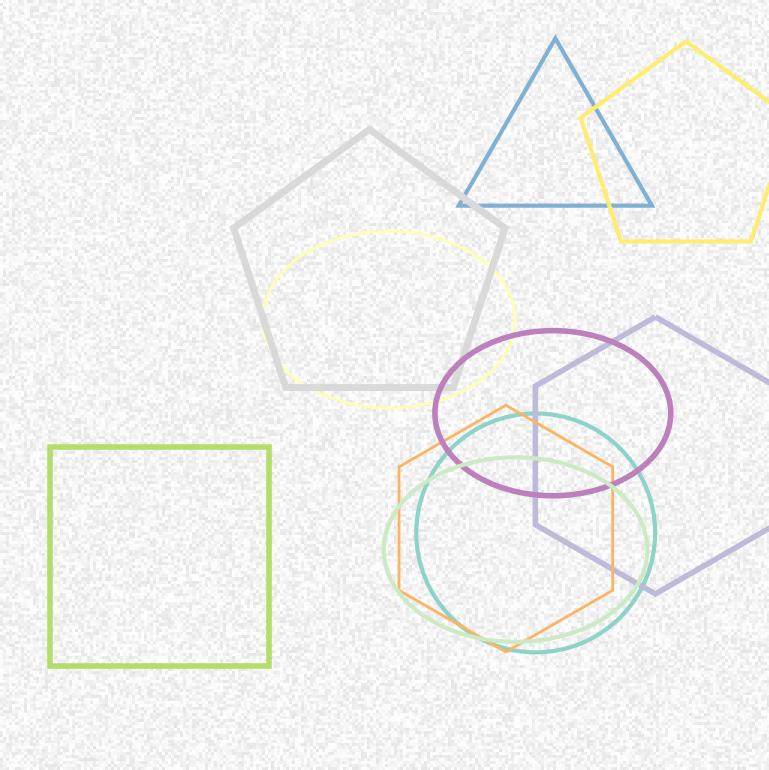[{"shape": "circle", "thickness": 1.5, "radius": 0.78, "center": [0.696, 0.308]}, {"shape": "oval", "thickness": 1, "radius": 0.82, "center": [0.505, 0.585]}, {"shape": "hexagon", "thickness": 2, "radius": 0.9, "center": [0.851, 0.409]}, {"shape": "triangle", "thickness": 1.5, "radius": 0.72, "center": [0.721, 0.805]}, {"shape": "hexagon", "thickness": 1, "radius": 0.8, "center": [0.657, 0.314]}, {"shape": "square", "thickness": 2, "radius": 0.71, "center": [0.208, 0.277]}, {"shape": "pentagon", "thickness": 2.5, "radius": 0.93, "center": [0.48, 0.647]}, {"shape": "oval", "thickness": 2, "radius": 0.77, "center": [0.718, 0.463]}, {"shape": "oval", "thickness": 1.5, "radius": 0.86, "center": [0.67, 0.286]}, {"shape": "pentagon", "thickness": 1.5, "radius": 0.72, "center": [0.891, 0.803]}]